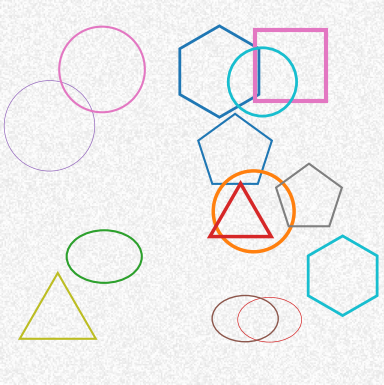[{"shape": "pentagon", "thickness": 1.5, "radius": 0.5, "center": [0.611, 0.604]}, {"shape": "hexagon", "thickness": 2, "radius": 0.59, "center": [0.57, 0.814]}, {"shape": "circle", "thickness": 2.5, "radius": 0.53, "center": [0.659, 0.451]}, {"shape": "oval", "thickness": 1.5, "radius": 0.49, "center": [0.271, 0.334]}, {"shape": "oval", "thickness": 0.5, "radius": 0.42, "center": [0.701, 0.169]}, {"shape": "triangle", "thickness": 2.5, "radius": 0.46, "center": [0.625, 0.431]}, {"shape": "circle", "thickness": 0.5, "radius": 0.59, "center": [0.128, 0.673]}, {"shape": "oval", "thickness": 1, "radius": 0.43, "center": [0.637, 0.172]}, {"shape": "square", "thickness": 3, "radius": 0.46, "center": [0.755, 0.831]}, {"shape": "circle", "thickness": 1.5, "radius": 0.56, "center": [0.265, 0.82]}, {"shape": "pentagon", "thickness": 1.5, "radius": 0.45, "center": [0.803, 0.485]}, {"shape": "triangle", "thickness": 1.5, "radius": 0.57, "center": [0.15, 0.177]}, {"shape": "circle", "thickness": 2, "radius": 0.44, "center": [0.682, 0.787]}, {"shape": "hexagon", "thickness": 2, "radius": 0.52, "center": [0.89, 0.284]}]